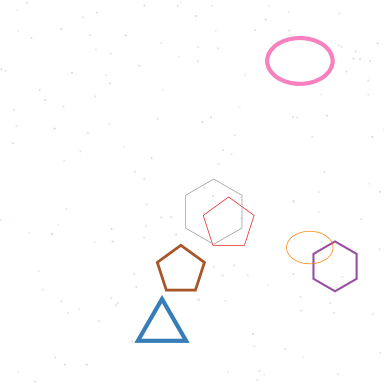[{"shape": "pentagon", "thickness": 0.5, "radius": 0.35, "center": [0.594, 0.419]}, {"shape": "triangle", "thickness": 3, "radius": 0.36, "center": [0.421, 0.151]}, {"shape": "hexagon", "thickness": 1.5, "radius": 0.32, "center": [0.87, 0.308]}, {"shape": "oval", "thickness": 0.5, "radius": 0.3, "center": [0.805, 0.357]}, {"shape": "pentagon", "thickness": 2, "radius": 0.32, "center": [0.47, 0.299]}, {"shape": "oval", "thickness": 3, "radius": 0.43, "center": [0.779, 0.842]}, {"shape": "hexagon", "thickness": 0.5, "radius": 0.42, "center": [0.555, 0.45]}]